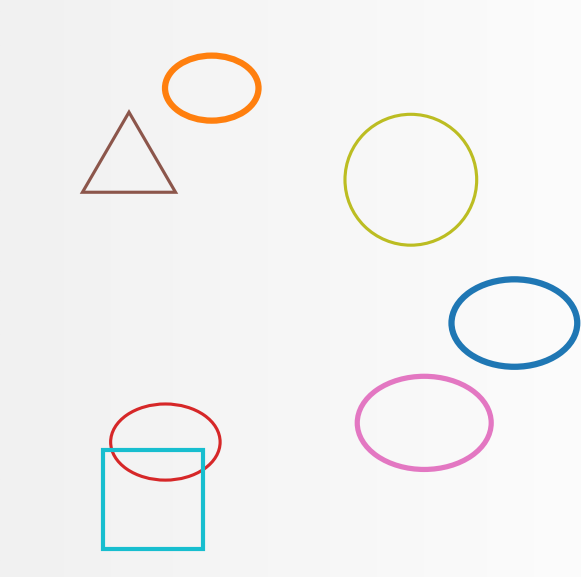[{"shape": "oval", "thickness": 3, "radius": 0.54, "center": [0.885, 0.44]}, {"shape": "oval", "thickness": 3, "radius": 0.4, "center": [0.364, 0.847]}, {"shape": "oval", "thickness": 1.5, "radius": 0.47, "center": [0.285, 0.234]}, {"shape": "triangle", "thickness": 1.5, "radius": 0.46, "center": [0.222, 0.712]}, {"shape": "oval", "thickness": 2.5, "radius": 0.58, "center": [0.73, 0.267]}, {"shape": "circle", "thickness": 1.5, "radius": 0.57, "center": [0.707, 0.688]}, {"shape": "square", "thickness": 2, "radius": 0.43, "center": [0.263, 0.134]}]